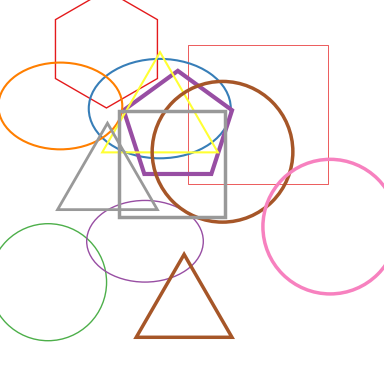[{"shape": "hexagon", "thickness": 1, "radius": 0.76, "center": [0.276, 0.873]}, {"shape": "square", "thickness": 0.5, "radius": 0.91, "center": [0.67, 0.702]}, {"shape": "oval", "thickness": 1.5, "radius": 0.92, "center": [0.415, 0.718]}, {"shape": "circle", "thickness": 1, "radius": 0.76, "center": [0.125, 0.267]}, {"shape": "oval", "thickness": 1, "radius": 0.76, "center": [0.377, 0.373]}, {"shape": "pentagon", "thickness": 3, "radius": 0.74, "center": [0.462, 0.668]}, {"shape": "oval", "thickness": 1.5, "radius": 0.8, "center": [0.157, 0.725]}, {"shape": "triangle", "thickness": 1.5, "radius": 0.87, "center": [0.416, 0.691]}, {"shape": "triangle", "thickness": 2.5, "radius": 0.72, "center": [0.478, 0.196]}, {"shape": "circle", "thickness": 2.5, "radius": 0.91, "center": [0.578, 0.606]}, {"shape": "circle", "thickness": 2.5, "radius": 0.87, "center": [0.858, 0.411]}, {"shape": "triangle", "thickness": 2, "radius": 0.75, "center": [0.279, 0.53]}, {"shape": "square", "thickness": 2.5, "radius": 0.69, "center": [0.447, 0.573]}]